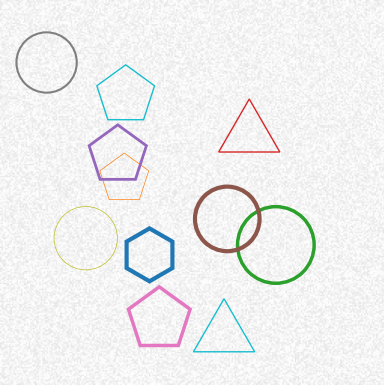[{"shape": "hexagon", "thickness": 3, "radius": 0.34, "center": [0.388, 0.338]}, {"shape": "pentagon", "thickness": 0.5, "radius": 0.33, "center": [0.323, 0.536]}, {"shape": "circle", "thickness": 2.5, "radius": 0.5, "center": [0.716, 0.364]}, {"shape": "triangle", "thickness": 1, "radius": 0.46, "center": [0.647, 0.651]}, {"shape": "pentagon", "thickness": 2, "radius": 0.39, "center": [0.306, 0.597]}, {"shape": "circle", "thickness": 3, "radius": 0.42, "center": [0.59, 0.431]}, {"shape": "pentagon", "thickness": 2.5, "radius": 0.42, "center": [0.414, 0.171]}, {"shape": "circle", "thickness": 1.5, "radius": 0.39, "center": [0.121, 0.838]}, {"shape": "circle", "thickness": 0.5, "radius": 0.41, "center": [0.223, 0.381]}, {"shape": "triangle", "thickness": 1, "radius": 0.46, "center": [0.582, 0.132]}, {"shape": "pentagon", "thickness": 1, "radius": 0.39, "center": [0.326, 0.753]}]